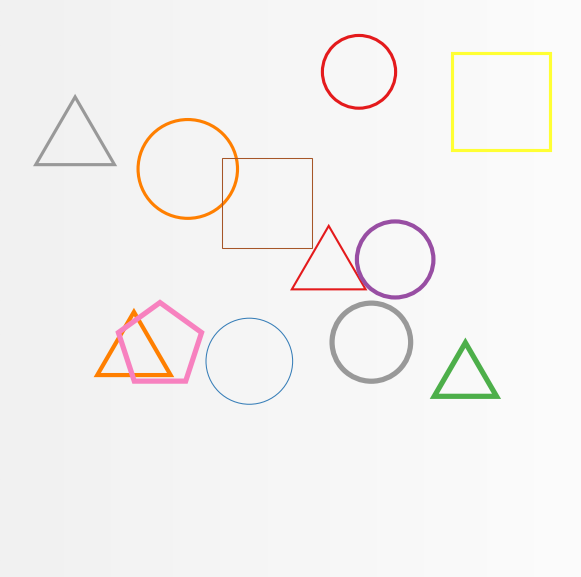[{"shape": "circle", "thickness": 1.5, "radius": 0.31, "center": [0.618, 0.875]}, {"shape": "triangle", "thickness": 1, "radius": 0.37, "center": [0.566, 0.535]}, {"shape": "circle", "thickness": 0.5, "radius": 0.37, "center": [0.429, 0.374]}, {"shape": "triangle", "thickness": 2.5, "radius": 0.31, "center": [0.801, 0.344]}, {"shape": "circle", "thickness": 2, "radius": 0.33, "center": [0.68, 0.55]}, {"shape": "circle", "thickness": 1.5, "radius": 0.43, "center": [0.323, 0.707]}, {"shape": "triangle", "thickness": 2, "radius": 0.36, "center": [0.23, 0.386]}, {"shape": "square", "thickness": 1.5, "radius": 0.42, "center": [0.863, 0.824]}, {"shape": "square", "thickness": 0.5, "radius": 0.39, "center": [0.459, 0.647]}, {"shape": "pentagon", "thickness": 2.5, "radius": 0.38, "center": [0.275, 0.4]}, {"shape": "triangle", "thickness": 1.5, "radius": 0.39, "center": [0.129, 0.753]}, {"shape": "circle", "thickness": 2.5, "radius": 0.34, "center": [0.639, 0.407]}]